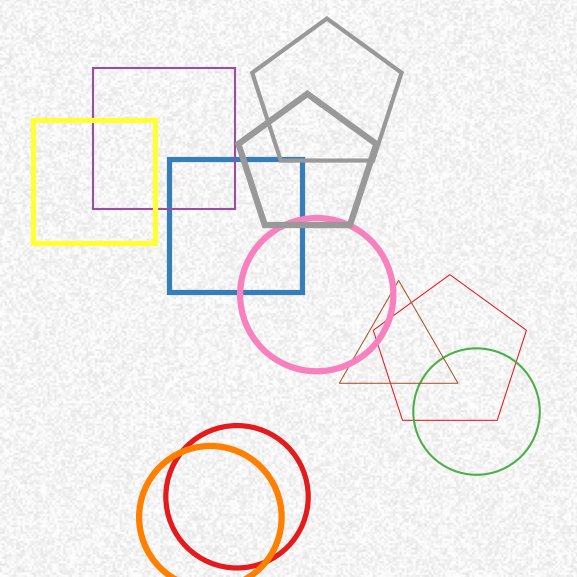[{"shape": "pentagon", "thickness": 0.5, "radius": 0.7, "center": [0.779, 0.384]}, {"shape": "circle", "thickness": 2.5, "radius": 0.62, "center": [0.41, 0.139]}, {"shape": "square", "thickness": 2.5, "radius": 0.58, "center": [0.407, 0.609]}, {"shape": "circle", "thickness": 1, "radius": 0.55, "center": [0.825, 0.286]}, {"shape": "square", "thickness": 1, "radius": 0.61, "center": [0.284, 0.759]}, {"shape": "circle", "thickness": 3, "radius": 0.62, "center": [0.364, 0.103]}, {"shape": "square", "thickness": 2.5, "radius": 0.53, "center": [0.163, 0.685]}, {"shape": "triangle", "thickness": 0.5, "radius": 0.59, "center": [0.69, 0.395]}, {"shape": "circle", "thickness": 3, "radius": 0.66, "center": [0.548, 0.489]}, {"shape": "pentagon", "thickness": 2, "radius": 0.68, "center": [0.566, 0.831]}, {"shape": "pentagon", "thickness": 3, "radius": 0.63, "center": [0.532, 0.711]}]